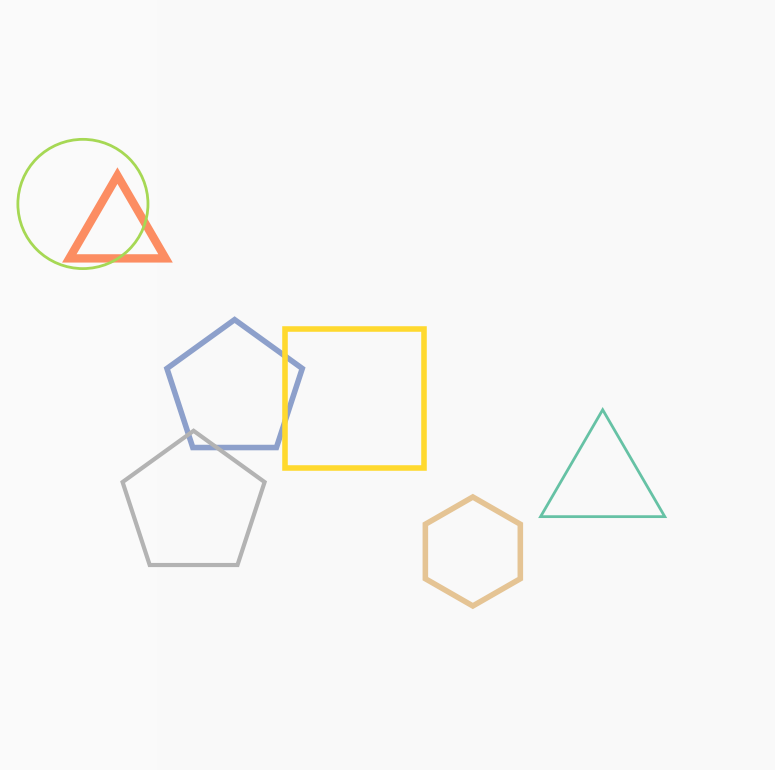[{"shape": "triangle", "thickness": 1, "radius": 0.46, "center": [0.778, 0.375]}, {"shape": "triangle", "thickness": 3, "radius": 0.36, "center": [0.152, 0.7]}, {"shape": "pentagon", "thickness": 2, "radius": 0.46, "center": [0.303, 0.493]}, {"shape": "circle", "thickness": 1, "radius": 0.42, "center": [0.107, 0.735]}, {"shape": "square", "thickness": 2, "radius": 0.45, "center": [0.458, 0.482]}, {"shape": "hexagon", "thickness": 2, "radius": 0.35, "center": [0.61, 0.284]}, {"shape": "pentagon", "thickness": 1.5, "radius": 0.48, "center": [0.25, 0.344]}]